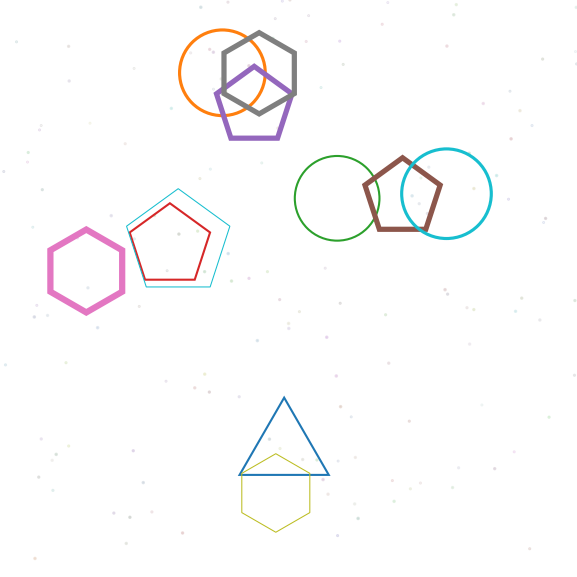[{"shape": "triangle", "thickness": 1, "radius": 0.45, "center": [0.492, 0.221]}, {"shape": "circle", "thickness": 1.5, "radius": 0.37, "center": [0.385, 0.873]}, {"shape": "circle", "thickness": 1, "radius": 0.37, "center": [0.584, 0.656]}, {"shape": "pentagon", "thickness": 1, "radius": 0.37, "center": [0.294, 0.574]}, {"shape": "pentagon", "thickness": 2.5, "radius": 0.34, "center": [0.44, 0.815]}, {"shape": "pentagon", "thickness": 2.5, "radius": 0.34, "center": [0.697, 0.657]}, {"shape": "hexagon", "thickness": 3, "radius": 0.36, "center": [0.149, 0.53]}, {"shape": "hexagon", "thickness": 2.5, "radius": 0.35, "center": [0.449, 0.872]}, {"shape": "hexagon", "thickness": 0.5, "radius": 0.34, "center": [0.478, 0.145]}, {"shape": "pentagon", "thickness": 0.5, "radius": 0.47, "center": [0.309, 0.578]}, {"shape": "circle", "thickness": 1.5, "radius": 0.39, "center": [0.773, 0.664]}]